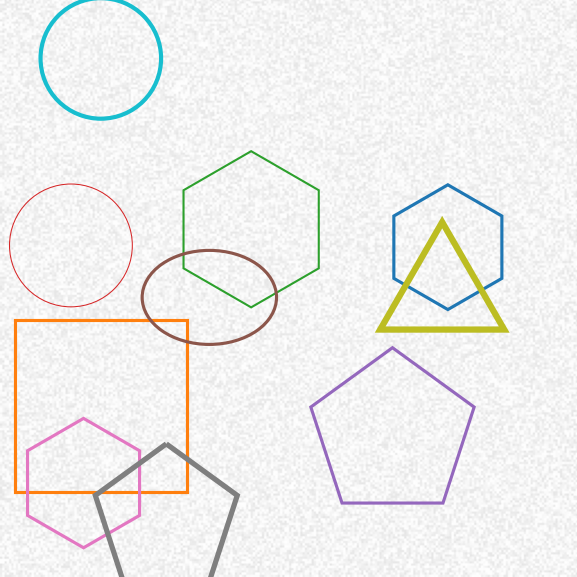[{"shape": "hexagon", "thickness": 1.5, "radius": 0.54, "center": [0.776, 0.571]}, {"shape": "square", "thickness": 1.5, "radius": 0.74, "center": [0.174, 0.297]}, {"shape": "hexagon", "thickness": 1, "radius": 0.68, "center": [0.435, 0.602]}, {"shape": "circle", "thickness": 0.5, "radius": 0.53, "center": [0.123, 0.574]}, {"shape": "pentagon", "thickness": 1.5, "radius": 0.74, "center": [0.68, 0.248]}, {"shape": "oval", "thickness": 1.5, "radius": 0.58, "center": [0.363, 0.484]}, {"shape": "hexagon", "thickness": 1.5, "radius": 0.56, "center": [0.145, 0.163]}, {"shape": "pentagon", "thickness": 2.5, "radius": 0.65, "center": [0.288, 0.101]}, {"shape": "triangle", "thickness": 3, "radius": 0.62, "center": [0.766, 0.49]}, {"shape": "circle", "thickness": 2, "radius": 0.52, "center": [0.175, 0.898]}]